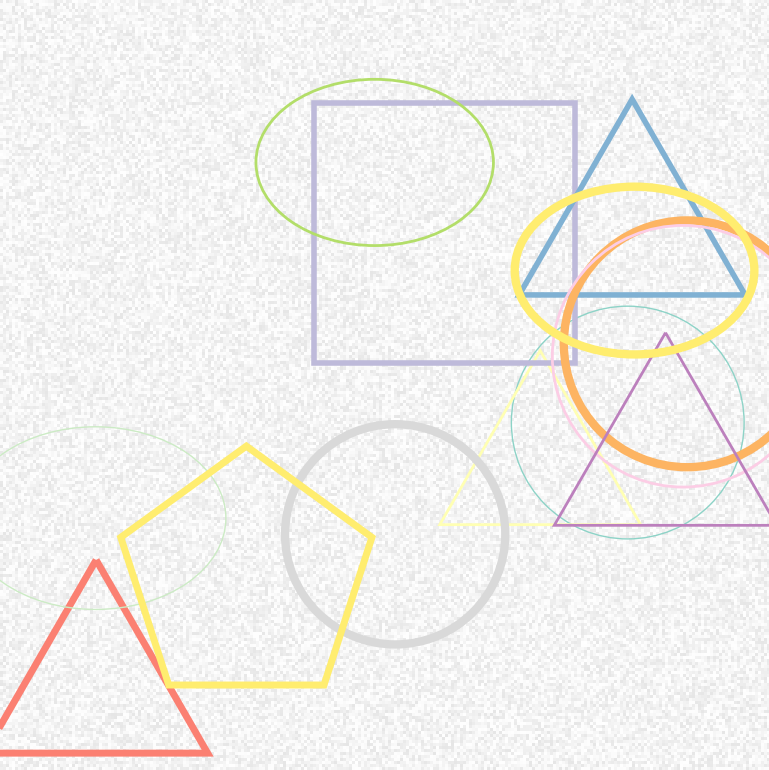[{"shape": "circle", "thickness": 0.5, "radius": 0.76, "center": [0.815, 0.451]}, {"shape": "triangle", "thickness": 1, "radius": 0.75, "center": [0.702, 0.394]}, {"shape": "square", "thickness": 2, "radius": 0.85, "center": [0.577, 0.697]}, {"shape": "triangle", "thickness": 2.5, "radius": 0.84, "center": [0.125, 0.106]}, {"shape": "triangle", "thickness": 2, "radius": 0.85, "center": [0.821, 0.702]}, {"shape": "circle", "thickness": 3, "radius": 0.8, "center": [0.892, 0.553]}, {"shape": "oval", "thickness": 1, "radius": 0.77, "center": [0.487, 0.789]}, {"shape": "circle", "thickness": 1, "radius": 0.85, "center": [0.887, 0.537]}, {"shape": "circle", "thickness": 3, "radius": 0.72, "center": [0.513, 0.306]}, {"shape": "triangle", "thickness": 1, "radius": 0.83, "center": [0.864, 0.401]}, {"shape": "oval", "thickness": 0.5, "radius": 0.85, "center": [0.124, 0.327]}, {"shape": "pentagon", "thickness": 2.5, "radius": 0.86, "center": [0.32, 0.249]}, {"shape": "oval", "thickness": 3, "radius": 0.78, "center": [0.824, 0.649]}]